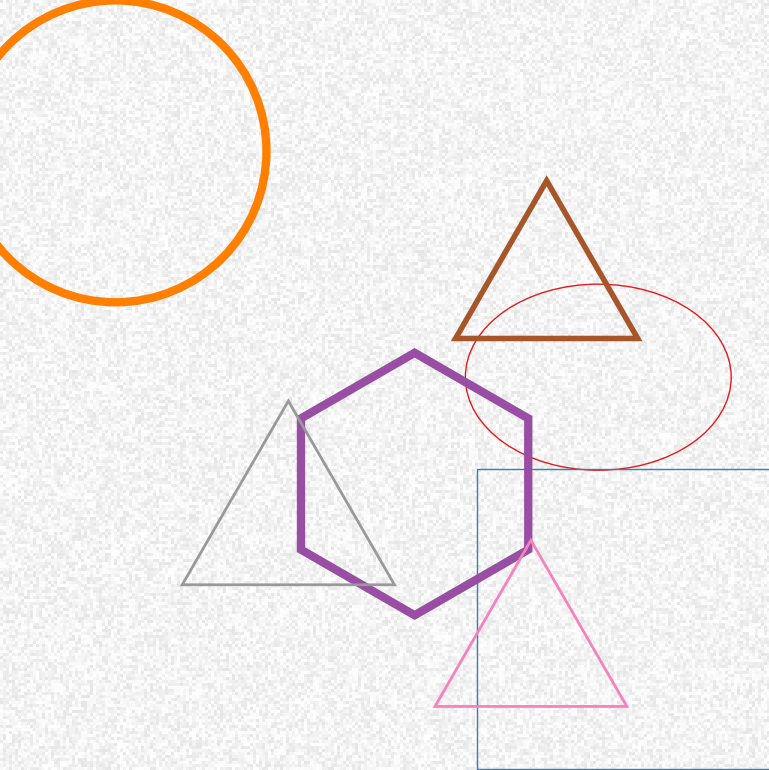[{"shape": "oval", "thickness": 0.5, "radius": 0.86, "center": [0.777, 0.51]}, {"shape": "square", "thickness": 0.5, "radius": 0.97, "center": [0.815, 0.197]}, {"shape": "hexagon", "thickness": 3, "radius": 0.85, "center": [0.538, 0.371]}, {"shape": "circle", "thickness": 3, "radius": 0.98, "center": [0.15, 0.803]}, {"shape": "triangle", "thickness": 2, "radius": 0.68, "center": [0.71, 0.629]}, {"shape": "triangle", "thickness": 1, "radius": 0.72, "center": [0.689, 0.154]}, {"shape": "triangle", "thickness": 1, "radius": 0.8, "center": [0.374, 0.32]}]